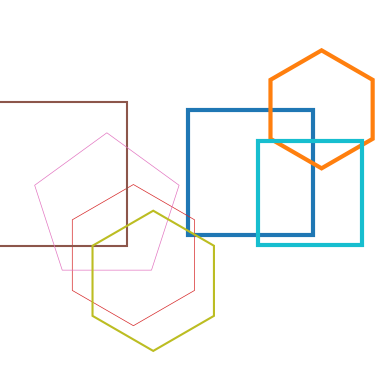[{"shape": "square", "thickness": 3, "radius": 0.81, "center": [0.651, 0.552]}, {"shape": "hexagon", "thickness": 3, "radius": 0.77, "center": [0.835, 0.716]}, {"shape": "hexagon", "thickness": 0.5, "radius": 0.92, "center": [0.347, 0.337]}, {"shape": "square", "thickness": 1.5, "radius": 0.94, "center": [0.142, 0.547]}, {"shape": "pentagon", "thickness": 0.5, "radius": 0.99, "center": [0.278, 0.458]}, {"shape": "hexagon", "thickness": 1.5, "radius": 0.91, "center": [0.398, 0.271]}, {"shape": "square", "thickness": 3, "radius": 0.68, "center": [0.805, 0.498]}]